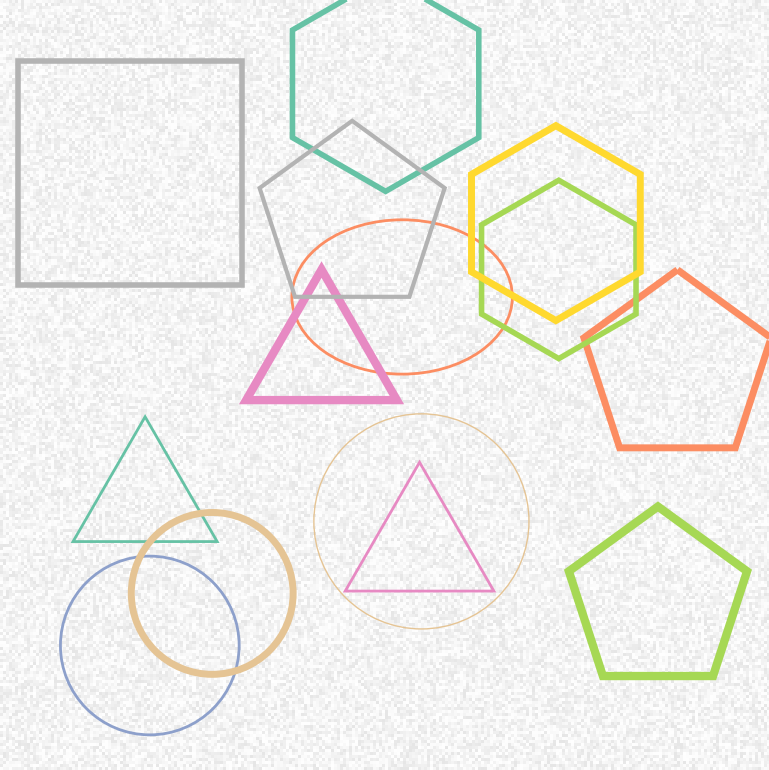[{"shape": "triangle", "thickness": 1, "radius": 0.54, "center": [0.188, 0.351]}, {"shape": "hexagon", "thickness": 2, "radius": 0.7, "center": [0.501, 0.891]}, {"shape": "pentagon", "thickness": 2.5, "radius": 0.64, "center": [0.88, 0.522]}, {"shape": "oval", "thickness": 1, "radius": 0.72, "center": [0.522, 0.614]}, {"shape": "circle", "thickness": 1, "radius": 0.58, "center": [0.195, 0.162]}, {"shape": "triangle", "thickness": 3, "radius": 0.56, "center": [0.418, 0.537]}, {"shape": "triangle", "thickness": 1, "radius": 0.56, "center": [0.545, 0.288]}, {"shape": "hexagon", "thickness": 2, "radius": 0.58, "center": [0.726, 0.65]}, {"shape": "pentagon", "thickness": 3, "radius": 0.61, "center": [0.855, 0.22]}, {"shape": "hexagon", "thickness": 2.5, "radius": 0.63, "center": [0.722, 0.71]}, {"shape": "circle", "thickness": 0.5, "radius": 0.7, "center": [0.547, 0.323]}, {"shape": "circle", "thickness": 2.5, "radius": 0.53, "center": [0.276, 0.229]}, {"shape": "square", "thickness": 2, "radius": 0.73, "center": [0.169, 0.775]}, {"shape": "pentagon", "thickness": 1.5, "radius": 0.63, "center": [0.457, 0.717]}]